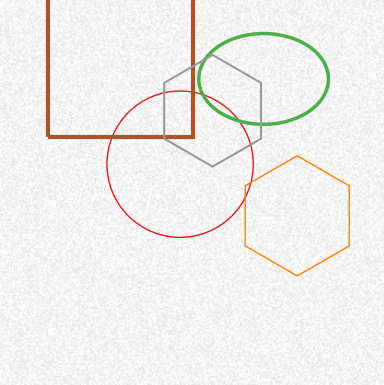[{"shape": "circle", "thickness": 1, "radius": 0.95, "center": [0.468, 0.573]}, {"shape": "oval", "thickness": 2.5, "radius": 0.84, "center": [0.685, 0.795]}, {"shape": "hexagon", "thickness": 1, "radius": 0.78, "center": [0.772, 0.439]}, {"shape": "square", "thickness": 3, "radius": 0.95, "center": [0.313, 0.835]}, {"shape": "hexagon", "thickness": 1.5, "radius": 0.73, "center": [0.552, 0.712]}]